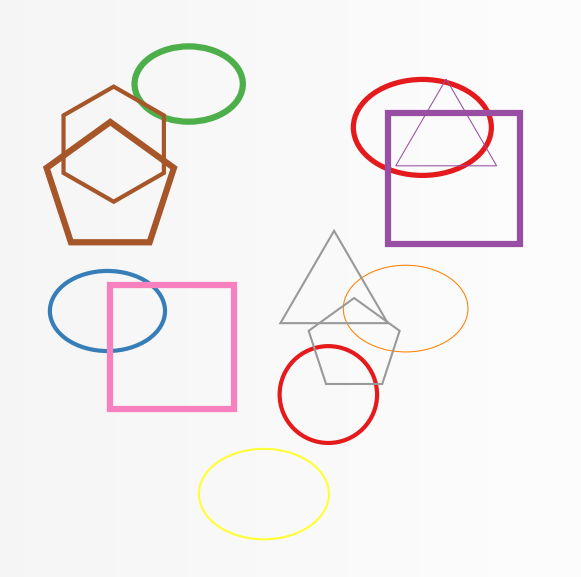[{"shape": "circle", "thickness": 2, "radius": 0.42, "center": [0.565, 0.316]}, {"shape": "oval", "thickness": 2.5, "radius": 0.59, "center": [0.727, 0.778]}, {"shape": "oval", "thickness": 2, "radius": 0.5, "center": [0.185, 0.461]}, {"shape": "oval", "thickness": 3, "radius": 0.47, "center": [0.325, 0.854]}, {"shape": "square", "thickness": 3, "radius": 0.57, "center": [0.781, 0.69]}, {"shape": "triangle", "thickness": 0.5, "radius": 0.5, "center": [0.768, 0.762]}, {"shape": "oval", "thickness": 0.5, "radius": 0.54, "center": [0.698, 0.465]}, {"shape": "oval", "thickness": 1, "radius": 0.56, "center": [0.454, 0.144]}, {"shape": "pentagon", "thickness": 3, "radius": 0.58, "center": [0.19, 0.673]}, {"shape": "hexagon", "thickness": 2, "radius": 0.5, "center": [0.196, 0.749]}, {"shape": "square", "thickness": 3, "radius": 0.53, "center": [0.296, 0.398]}, {"shape": "pentagon", "thickness": 1, "radius": 0.41, "center": [0.609, 0.401]}, {"shape": "triangle", "thickness": 1, "radius": 0.53, "center": [0.575, 0.493]}]